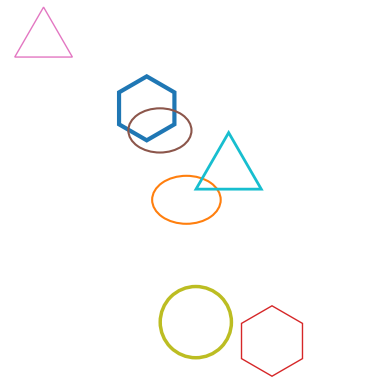[{"shape": "hexagon", "thickness": 3, "radius": 0.42, "center": [0.381, 0.719]}, {"shape": "oval", "thickness": 1.5, "radius": 0.45, "center": [0.484, 0.481]}, {"shape": "hexagon", "thickness": 1, "radius": 0.46, "center": [0.706, 0.114]}, {"shape": "oval", "thickness": 1.5, "radius": 0.41, "center": [0.415, 0.661]}, {"shape": "triangle", "thickness": 1, "radius": 0.43, "center": [0.113, 0.895]}, {"shape": "circle", "thickness": 2.5, "radius": 0.46, "center": [0.509, 0.163]}, {"shape": "triangle", "thickness": 2, "radius": 0.49, "center": [0.594, 0.558]}]